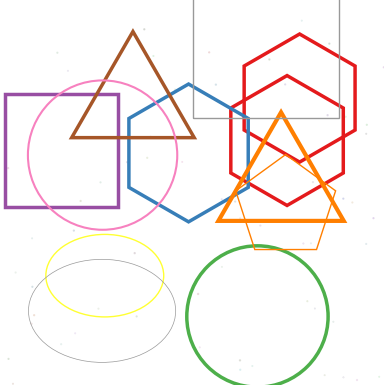[{"shape": "hexagon", "thickness": 2.5, "radius": 0.83, "center": [0.778, 0.745]}, {"shape": "hexagon", "thickness": 2.5, "radius": 0.84, "center": [0.746, 0.635]}, {"shape": "hexagon", "thickness": 2.5, "radius": 0.89, "center": [0.49, 0.603]}, {"shape": "circle", "thickness": 2.5, "radius": 0.92, "center": [0.669, 0.178]}, {"shape": "square", "thickness": 2.5, "radius": 0.73, "center": [0.159, 0.609]}, {"shape": "pentagon", "thickness": 1, "radius": 0.68, "center": [0.742, 0.462]}, {"shape": "triangle", "thickness": 3, "radius": 0.94, "center": [0.73, 0.52]}, {"shape": "oval", "thickness": 1, "radius": 0.77, "center": [0.272, 0.284]}, {"shape": "triangle", "thickness": 2.5, "radius": 0.92, "center": [0.345, 0.734]}, {"shape": "circle", "thickness": 1.5, "radius": 0.97, "center": [0.266, 0.597]}, {"shape": "oval", "thickness": 0.5, "radius": 0.96, "center": [0.265, 0.193]}, {"shape": "square", "thickness": 1, "radius": 0.95, "center": [0.691, 0.885]}]